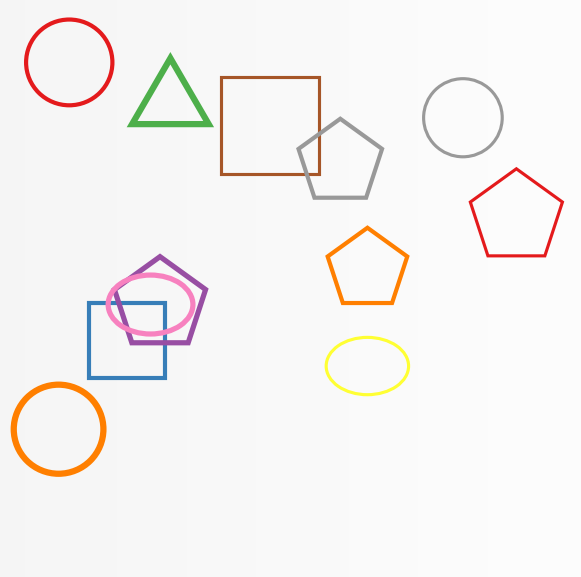[{"shape": "circle", "thickness": 2, "radius": 0.37, "center": [0.119, 0.891]}, {"shape": "pentagon", "thickness": 1.5, "radius": 0.42, "center": [0.888, 0.624]}, {"shape": "square", "thickness": 2, "radius": 0.33, "center": [0.219, 0.409]}, {"shape": "triangle", "thickness": 3, "radius": 0.38, "center": [0.293, 0.822]}, {"shape": "pentagon", "thickness": 2.5, "radius": 0.41, "center": [0.275, 0.472]}, {"shape": "circle", "thickness": 3, "radius": 0.39, "center": [0.101, 0.256]}, {"shape": "pentagon", "thickness": 2, "radius": 0.36, "center": [0.632, 0.533]}, {"shape": "oval", "thickness": 1.5, "radius": 0.35, "center": [0.632, 0.365]}, {"shape": "square", "thickness": 1.5, "radius": 0.42, "center": [0.464, 0.782]}, {"shape": "oval", "thickness": 2.5, "radius": 0.36, "center": [0.259, 0.472]}, {"shape": "pentagon", "thickness": 2, "radius": 0.38, "center": [0.585, 0.718]}, {"shape": "circle", "thickness": 1.5, "radius": 0.34, "center": [0.796, 0.795]}]